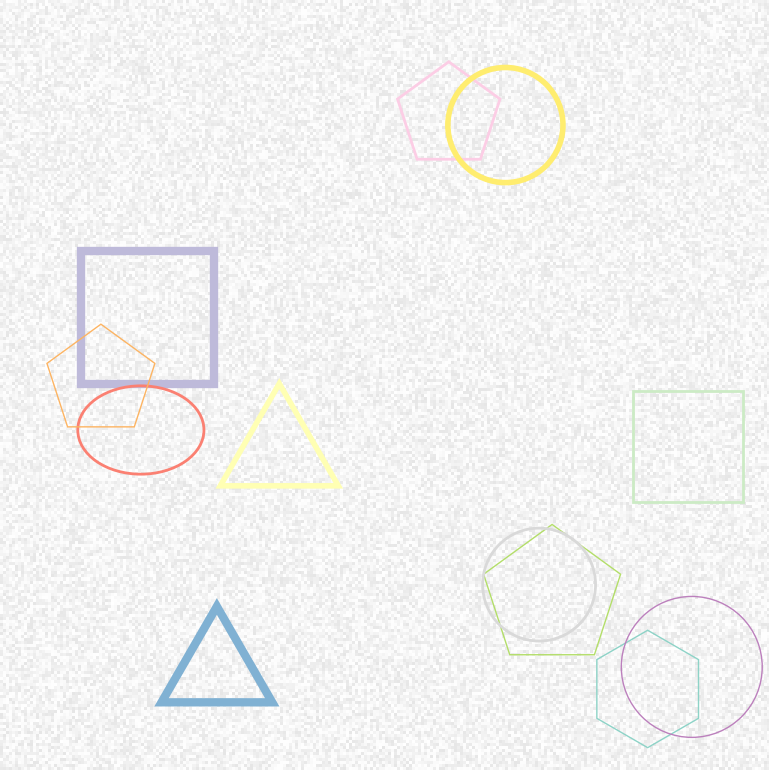[{"shape": "hexagon", "thickness": 0.5, "radius": 0.38, "center": [0.841, 0.105]}, {"shape": "triangle", "thickness": 2, "radius": 0.44, "center": [0.363, 0.413]}, {"shape": "square", "thickness": 3, "radius": 0.43, "center": [0.192, 0.587]}, {"shape": "oval", "thickness": 1, "radius": 0.41, "center": [0.183, 0.442]}, {"shape": "triangle", "thickness": 3, "radius": 0.42, "center": [0.282, 0.129]}, {"shape": "pentagon", "thickness": 0.5, "radius": 0.37, "center": [0.131, 0.505]}, {"shape": "pentagon", "thickness": 0.5, "radius": 0.47, "center": [0.717, 0.225]}, {"shape": "pentagon", "thickness": 1, "radius": 0.35, "center": [0.583, 0.85]}, {"shape": "circle", "thickness": 1, "radius": 0.37, "center": [0.7, 0.241]}, {"shape": "circle", "thickness": 0.5, "radius": 0.46, "center": [0.898, 0.134]}, {"shape": "square", "thickness": 1, "radius": 0.36, "center": [0.893, 0.42]}, {"shape": "circle", "thickness": 2, "radius": 0.37, "center": [0.656, 0.838]}]